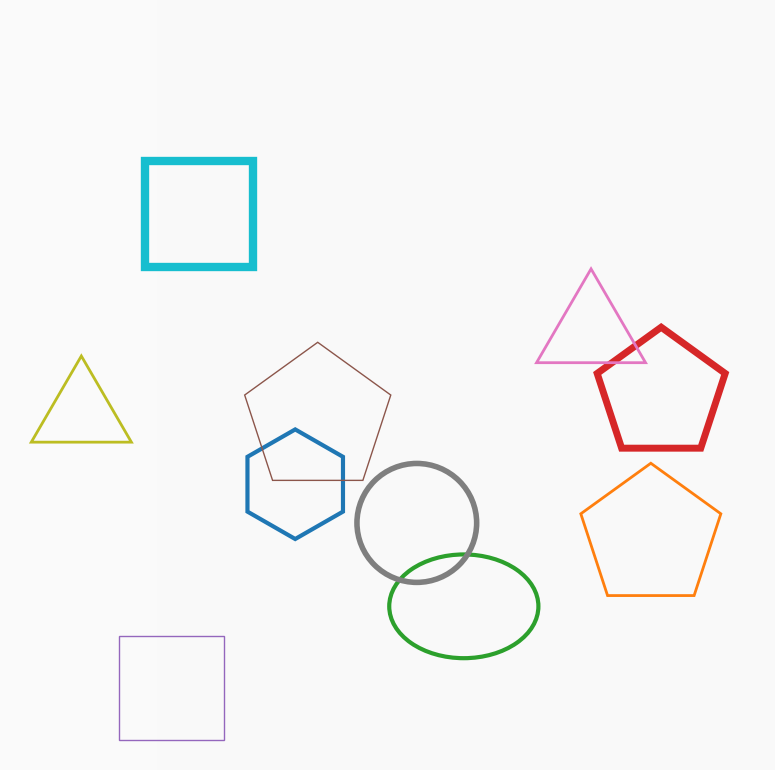[{"shape": "hexagon", "thickness": 1.5, "radius": 0.36, "center": [0.381, 0.371]}, {"shape": "pentagon", "thickness": 1, "radius": 0.47, "center": [0.84, 0.303]}, {"shape": "oval", "thickness": 1.5, "radius": 0.48, "center": [0.598, 0.213]}, {"shape": "pentagon", "thickness": 2.5, "radius": 0.43, "center": [0.853, 0.488]}, {"shape": "square", "thickness": 0.5, "radius": 0.34, "center": [0.221, 0.106]}, {"shape": "pentagon", "thickness": 0.5, "radius": 0.5, "center": [0.41, 0.456]}, {"shape": "triangle", "thickness": 1, "radius": 0.41, "center": [0.763, 0.57]}, {"shape": "circle", "thickness": 2, "radius": 0.39, "center": [0.538, 0.321]}, {"shape": "triangle", "thickness": 1, "radius": 0.37, "center": [0.105, 0.463]}, {"shape": "square", "thickness": 3, "radius": 0.35, "center": [0.257, 0.722]}]